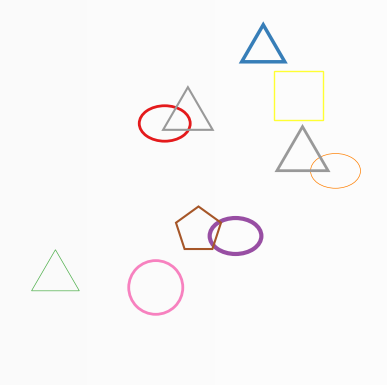[{"shape": "oval", "thickness": 2, "radius": 0.33, "center": [0.425, 0.679]}, {"shape": "triangle", "thickness": 2.5, "radius": 0.32, "center": [0.679, 0.872]}, {"shape": "triangle", "thickness": 0.5, "radius": 0.36, "center": [0.143, 0.28]}, {"shape": "oval", "thickness": 3, "radius": 0.33, "center": [0.608, 0.387]}, {"shape": "oval", "thickness": 0.5, "radius": 0.32, "center": [0.866, 0.556]}, {"shape": "square", "thickness": 1, "radius": 0.31, "center": [0.77, 0.752]}, {"shape": "pentagon", "thickness": 1.5, "radius": 0.31, "center": [0.512, 0.403]}, {"shape": "circle", "thickness": 2, "radius": 0.35, "center": [0.402, 0.253]}, {"shape": "triangle", "thickness": 1.5, "radius": 0.37, "center": [0.485, 0.7]}, {"shape": "triangle", "thickness": 2, "radius": 0.38, "center": [0.781, 0.595]}]